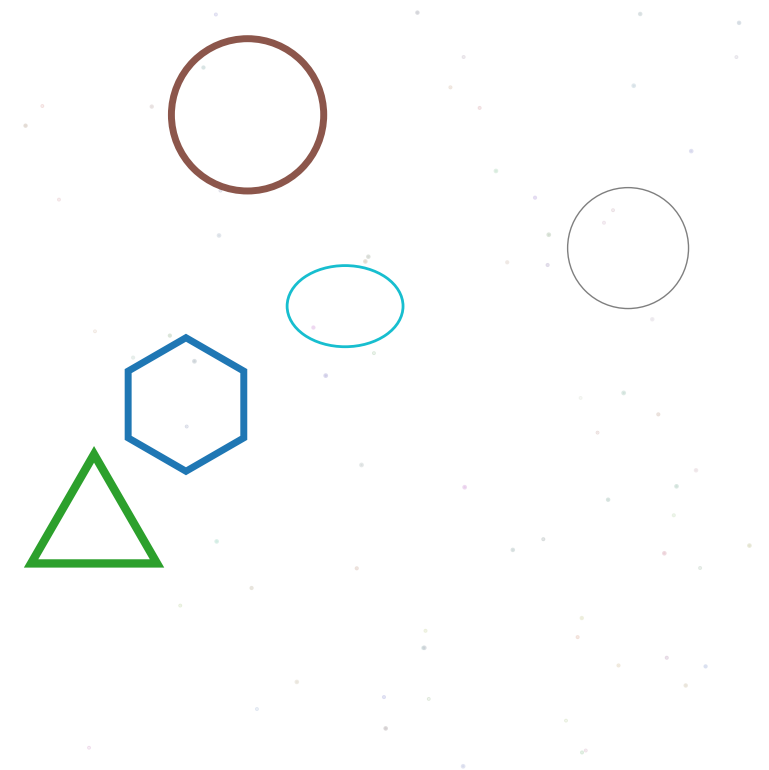[{"shape": "hexagon", "thickness": 2.5, "radius": 0.43, "center": [0.242, 0.475]}, {"shape": "triangle", "thickness": 3, "radius": 0.47, "center": [0.122, 0.315]}, {"shape": "circle", "thickness": 2.5, "radius": 0.49, "center": [0.322, 0.851]}, {"shape": "circle", "thickness": 0.5, "radius": 0.39, "center": [0.816, 0.678]}, {"shape": "oval", "thickness": 1, "radius": 0.38, "center": [0.448, 0.602]}]